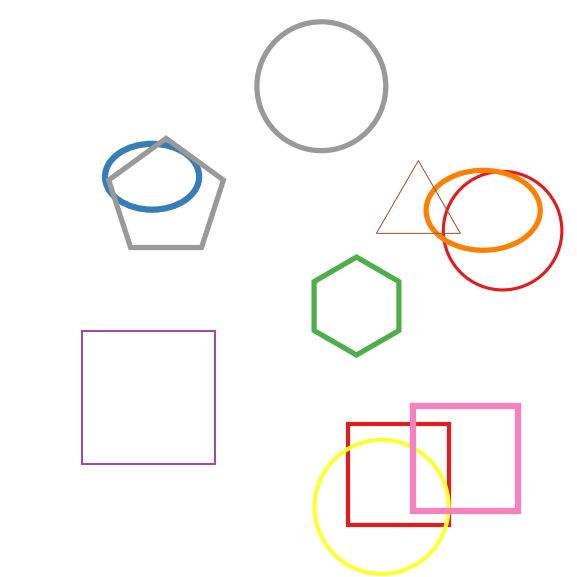[{"shape": "square", "thickness": 2, "radius": 0.44, "center": [0.689, 0.178]}, {"shape": "circle", "thickness": 1.5, "radius": 0.51, "center": [0.87, 0.6]}, {"shape": "oval", "thickness": 3, "radius": 0.41, "center": [0.263, 0.693]}, {"shape": "hexagon", "thickness": 2.5, "radius": 0.42, "center": [0.617, 0.469]}, {"shape": "square", "thickness": 1, "radius": 0.57, "center": [0.257, 0.311]}, {"shape": "oval", "thickness": 2.5, "radius": 0.49, "center": [0.837, 0.635]}, {"shape": "circle", "thickness": 2, "radius": 0.58, "center": [0.661, 0.121]}, {"shape": "triangle", "thickness": 0.5, "radius": 0.42, "center": [0.724, 0.637]}, {"shape": "square", "thickness": 3, "radius": 0.45, "center": [0.806, 0.206]}, {"shape": "pentagon", "thickness": 2.5, "radius": 0.52, "center": [0.288, 0.655]}, {"shape": "circle", "thickness": 2.5, "radius": 0.56, "center": [0.556, 0.85]}]